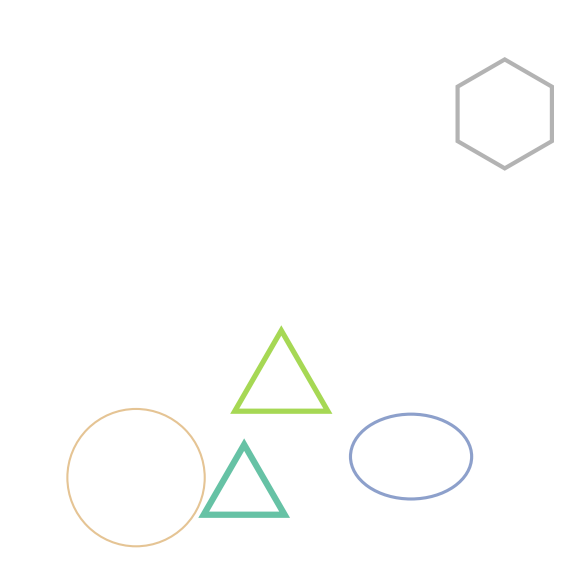[{"shape": "triangle", "thickness": 3, "radius": 0.4, "center": [0.423, 0.148]}, {"shape": "oval", "thickness": 1.5, "radius": 0.52, "center": [0.712, 0.209]}, {"shape": "triangle", "thickness": 2.5, "radius": 0.47, "center": [0.487, 0.334]}, {"shape": "circle", "thickness": 1, "radius": 0.59, "center": [0.236, 0.172]}, {"shape": "hexagon", "thickness": 2, "radius": 0.47, "center": [0.874, 0.802]}]